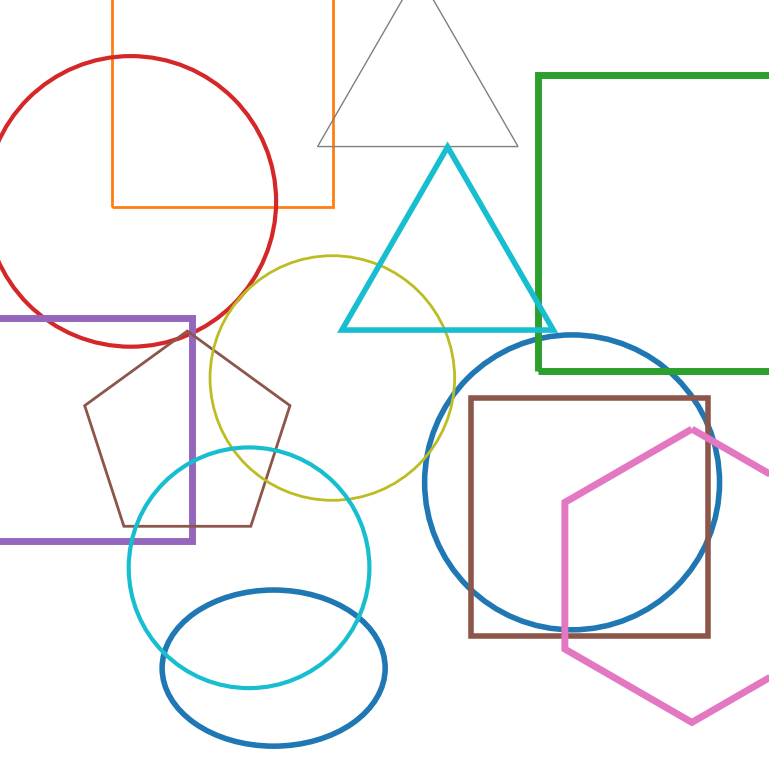[{"shape": "oval", "thickness": 2, "radius": 0.72, "center": [0.355, 0.132]}, {"shape": "circle", "thickness": 2, "radius": 0.96, "center": [0.743, 0.374]}, {"shape": "square", "thickness": 1, "radius": 0.72, "center": [0.289, 0.874]}, {"shape": "square", "thickness": 2.5, "radius": 0.96, "center": [0.891, 0.711]}, {"shape": "circle", "thickness": 1.5, "radius": 0.94, "center": [0.17, 0.738]}, {"shape": "square", "thickness": 2.5, "radius": 0.72, "center": [0.104, 0.443]}, {"shape": "square", "thickness": 2, "radius": 0.77, "center": [0.766, 0.328]}, {"shape": "pentagon", "thickness": 1, "radius": 0.7, "center": [0.243, 0.43]}, {"shape": "hexagon", "thickness": 2.5, "radius": 0.95, "center": [0.899, 0.252]}, {"shape": "triangle", "thickness": 0.5, "radius": 0.75, "center": [0.543, 0.885]}, {"shape": "circle", "thickness": 1, "radius": 0.79, "center": [0.432, 0.509]}, {"shape": "triangle", "thickness": 2, "radius": 0.79, "center": [0.581, 0.651]}, {"shape": "circle", "thickness": 1.5, "radius": 0.78, "center": [0.323, 0.263]}]